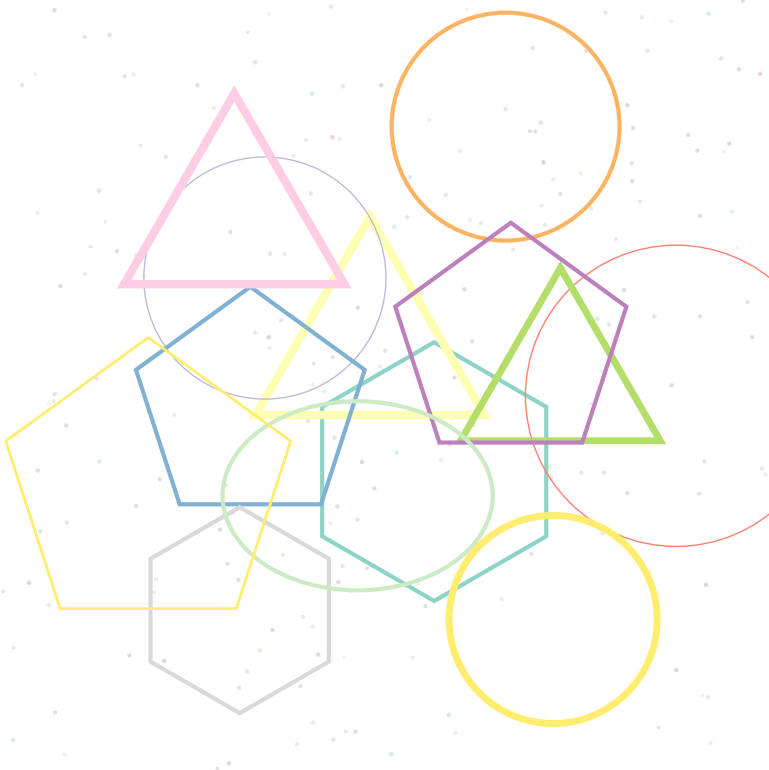[{"shape": "hexagon", "thickness": 1.5, "radius": 0.84, "center": [0.564, 0.388]}, {"shape": "triangle", "thickness": 3, "radius": 0.86, "center": [0.481, 0.547]}, {"shape": "circle", "thickness": 0.5, "radius": 0.79, "center": [0.344, 0.639]}, {"shape": "circle", "thickness": 0.5, "radius": 0.98, "center": [0.878, 0.486]}, {"shape": "pentagon", "thickness": 1.5, "radius": 0.78, "center": [0.325, 0.471]}, {"shape": "circle", "thickness": 1.5, "radius": 0.74, "center": [0.657, 0.836]}, {"shape": "triangle", "thickness": 2.5, "radius": 0.75, "center": [0.728, 0.502]}, {"shape": "triangle", "thickness": 3, "radius": 0.83, "center": [0.304, 0.713]}, {"shape": "hexagon", "thickness": 1.5, "radius": 0.67, "center": [0.311, 0.208]}, {"shape": "pentagon", "thickness": 1.5, "radius": 0.79, "center": [0.663, 0.553]}, {"shape": "oval", "thickness": 1.5, "radius": 0.88, "center": [0.464, 0.356]}, {"shape": "circle", "thickness": 2.5, "radius": 0.68, "center": [0.718, 0.195]}, {"shape": "pentagon", "thickness": 1, "radius": 0.97, "center": [0.193, 0.367]}]